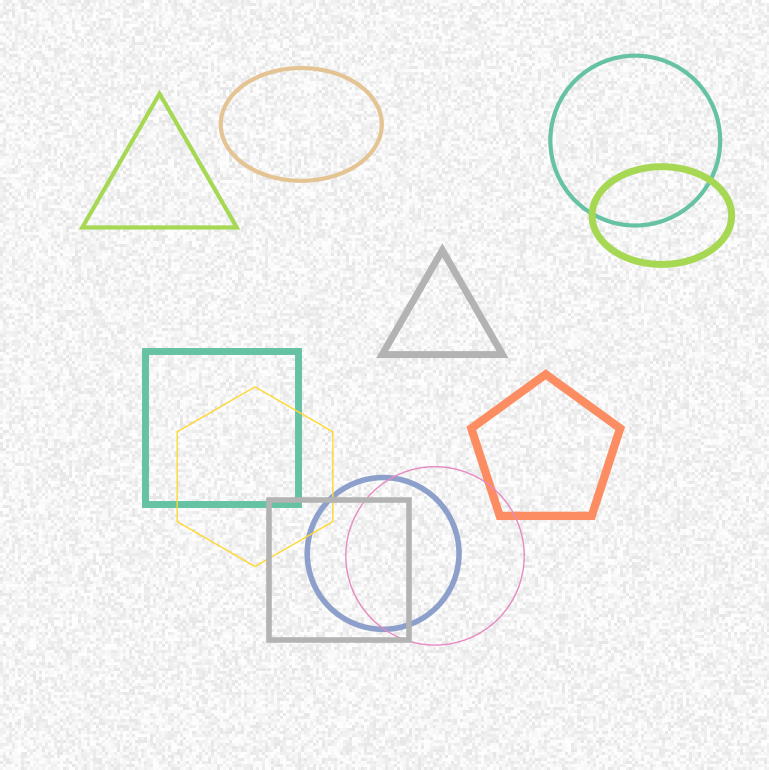[{"shape": "square", "thickness": 2.5, "radius": 0.5, "center": [0.288, 0.445]}, {"shape": "circle", "thickness": 1.5, "radius": 0.55, "center": [0.825, 0.817]}, {"shape": "pentagon", "thickness": 3, "radius": 0.51, "center": [0.709, 0.412]}, {"shape": "circle", "thickness": 2, "radius": 0.49, "center": [0.498, 0.281]}, {"shape": "circle", "thickness": 0.5, "radius": 0.58, "center": [0.565, 0.278]}, {"shape": "oval", "thickness": 2.5, "radius": 0.45, "center": [0.86, 0.72]}, {"shape": "triangle", "thickness": 1.5, "radius": 0.58, "center": [0.207, 0.762]}, {"shape": "hexagon", "thickness": 0.5, "radius": 0.58, "center": [0.331, 0.381]}, {"shape": "oval", "thickness": 1.5, "radius": 0.52, "center": [0.391, 0.838]}, {"shape": "triangle", "thickness": 2.5, "radius": 0.45, "center": [0.574, 0.585]}, {"shape": "square", "thickness": 2, "radius": 0.45, "center": [0.44, 0.26]}]